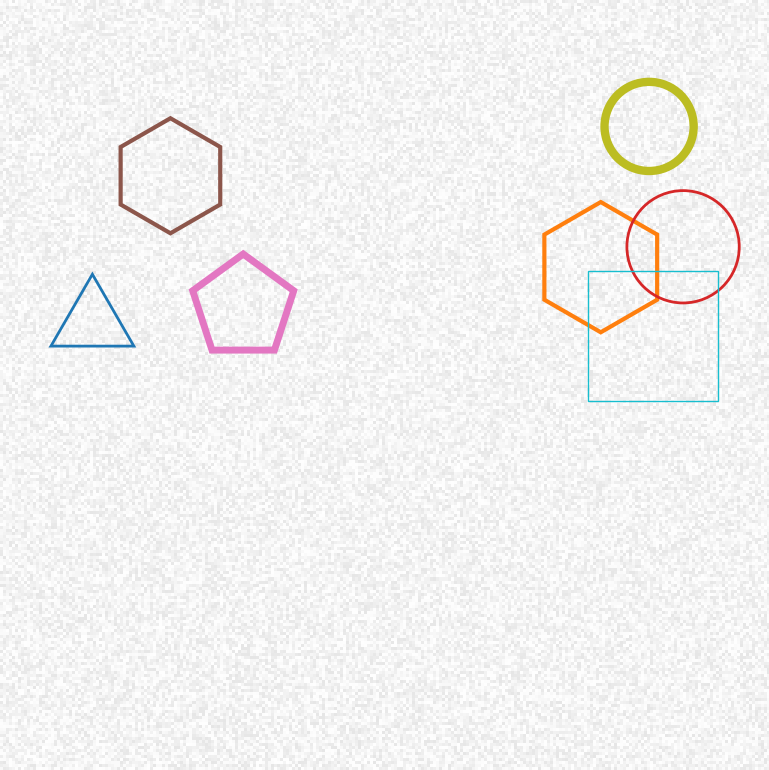[{"shape": "triangle", "thickness": 1, "radius": 0.31, "center": [0.12, 0.582]}, {"shape": "hexagon", "thickness": 1.5, "radius": 0.42, "center": [0.78, 0.653]}, {"shape": "circle", "thickness": 1, "radius": 0.36, "center": [0.887, 0.68]}, {"shape": "hexagon", "thickness": 1.5, "radius": 0.37, "center": [0.221, 0.772]}, {"shape": "pentagon", "thickness": 2.5, "radius": 0.34, "center": [0.316, 0.601]}, {"shape": "circle", "thickness": 3, "radius": 0.29, "center": [0.843, 0.836]}, {"shape": "square", "thickness": 0.5, "radius": 0.42, "center": [0.848, 0.564]}]